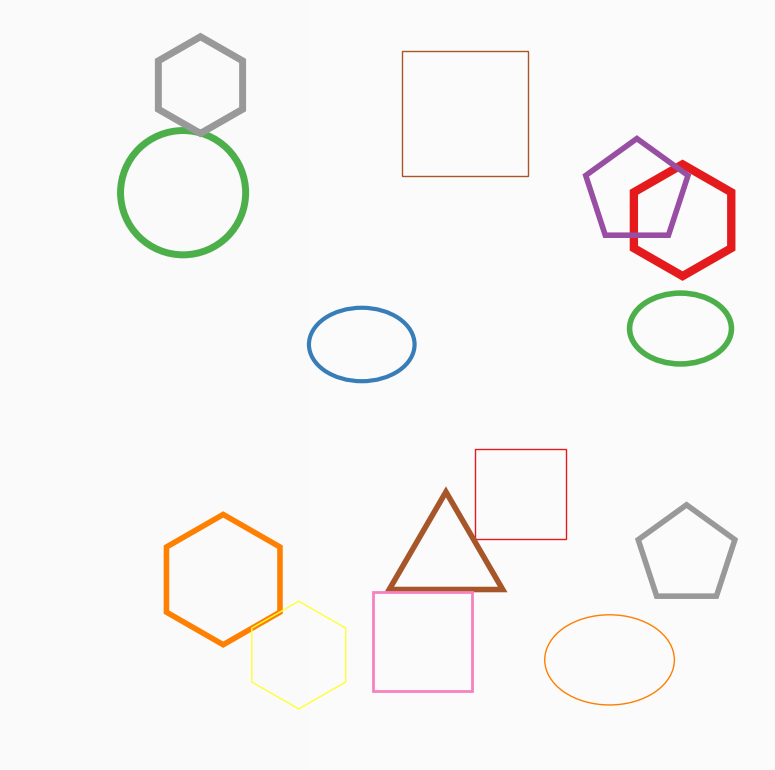[{"shape": "hexagon", "thickness": 3, "radius": 0.36, "center": [0.881, 0.714]}, {"shape": "square", "thickness": 0.5, "radius": 0.29, "center": [0.671, 0.358]}, {"shape": "oval", "thickness": 1.5, "radius": 0.34, "center": [0.467, 0.553]}, {"shape": "circle", "thickness": 2.5, "radius": 0.4, "center": [0.236, 0.75]}, {"shape": "oval", "thickness": 2, "radius": 0.33, "center": [0.878, 0.573]}, {"shape": "pentagon", "thickness": 2, "radius": 0.35, "center": [0.822, 0.751]}, {"shape": "oval", "thickness": 0.5, "radius": 0.42, "center": [0.787, 0.143]}, {"shape": "hexagon", "thickness": 2, "radius": 0.42, "center": [0.288, 0.247]}, {"shape": "hexagon", "thickness": 0.5, "radius": 0.35, "center": [0.385, 0.149]}, {"shape": "square", "thickness": 0.5, "radius": 0.41, "center": [0.6, 0.852]}, {"shape": "triangle", "thickness": 2, "radius": 0.42, "center": [0.575, 0.277]}, {"shape": "square", "thickness": 1, "radius": 0.32, "center": [0.545, 0.167]}, {"shape": "hexagon", "thickness": 2.5, "radius": 0.31, "center": [0.259, 0.89]}, {"shape": "pentagon", "thickness": 2, "radius": 0.33, "center": [0.886, 0.279]}]